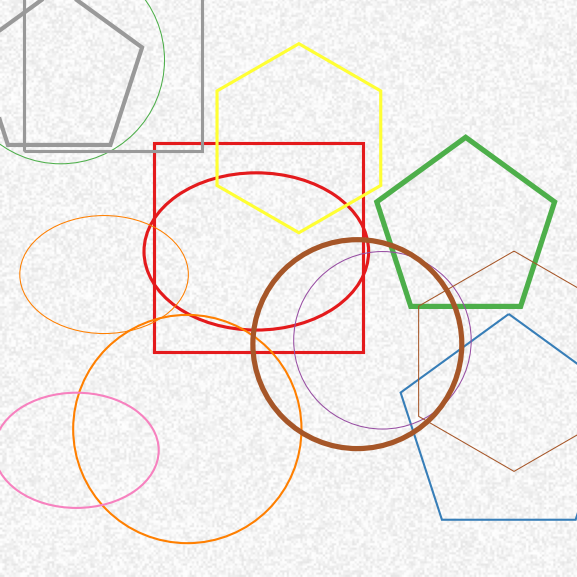[{"shape": "oval", "thickness": 1.5, "radius": 0.97, "center": [0.444, 0.564]}, {"shape": "square", "thickness": 1.5, "radius": 0.91, "center": [0.448, 0.571]}, {"shape": "pentagon", "thickness": 1, "radius": 0.98, "center": [0.881, 0.258]}, {"shape": "pentagon", "thickness": 2.5, "radius": 0.81, "center": [0.806, 0.6]}, {"shape": "circle", "thickness": 0.5, "radius": 0.9, "center": [0.105, 0.895]}, {"shape": "circle", "thickness": 0.5, "radius": 0.77, "center": [0.662, 0.41]}, {"shape": "oval", "thickness": 0.5, "radius": 0.73, "center": [0.18, 0.524]}, {"shape": "circle", "thickness": 1, "radius": 0.99, "center": [0.324, 0.256]}, {"shape": "hexagon", "thickness": 1.5, "radius": 0.82, "center": [0.518, 0.76]}, {"shape": "hexagon", "thickness": 0.5, "radius": 0.95, "center": [0.89, 0.374]}, {"shape": "circle", "thickness": 2.5, "radius": 0.9, "center": [0.619, 0.403]}, {"shape": "oval", "thickness": 1, "radius": 0.71, "center": [0.132, 0.219]}, {"shape": "pentagon", "thickness": 2, "radius": 0.75, "center": [0.102, 0.87]}, {"shape": "square", "thickness": 1.5, "radius": 0.77, "center": [0.195, 0.891]}]